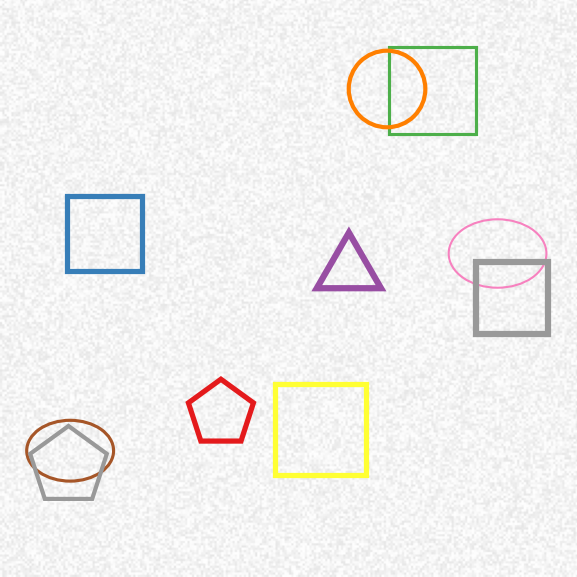[{"shape": "pentagon", "thickness": 2.5, "radius": 0.3, "center": [0.383, 0.283]}, {"shape": "square", "thickness": 2.5, "radius": 0.33, "center": [0.181, 0.594]}, {"shape": "square", "thickness": 1.5, "radius": 0.38, "center": [0.749, 0.842]}, {"shape": "triangle", "thickness": 3, "radius": 0.32, "center": [0.604, 0.532]}, {"shape": "circle", "thickness": 2, "radius": 0.33, "center": [0.67, 0.845]}, {"shape": "square", "thickness": 2.5, "radius": 0.4, "center": [0.555, 0.255]}, {"shape": "oval", "thickness": 1.5, "radius": 0.38, "center": [0.121, 0.219]}, {"shape": "oval", "thickness": 1, "radius": 0.42, "center": [0.862, 0.56]}, {"shape": "square", "thickness": 3, "radius": 0.31, "center": [0.886, 0.484]}, {"shape": "pentagon", "thickness": 2, "radius": 0.35, "center": [0.119, 0.192]}]